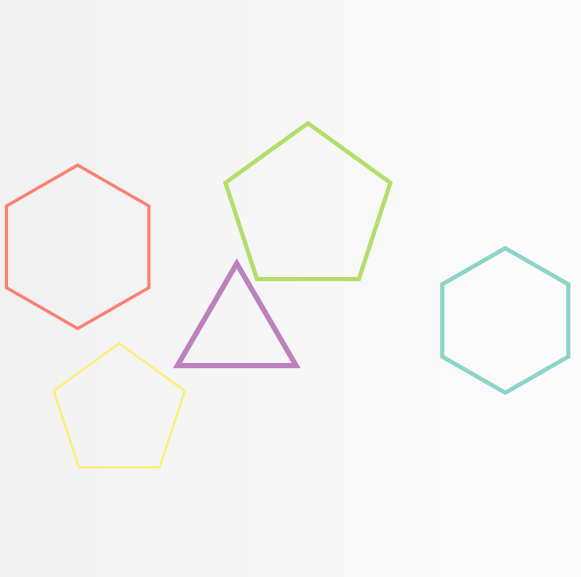[{"shape": "hexagon", "thickness": 2, "radius": 0.63, "center": [0.869, 0.444]}, {"shape": "hexagon", "thickness": 1.5, "radius": 0.71, "center": [0.134, 0.572]}, {"shape": "pentagon", "thickness": 2, "radius": 0.75, "center": [0.53, 0.637]}, {"shape": "triangle", "thickness": 2.5, "radius": 0.59, "center": [0.407, 0.425]}, {"shape": "pentagon", "thickness": 1, "radius": 0.59, "center": [0.205, 0.286]}]